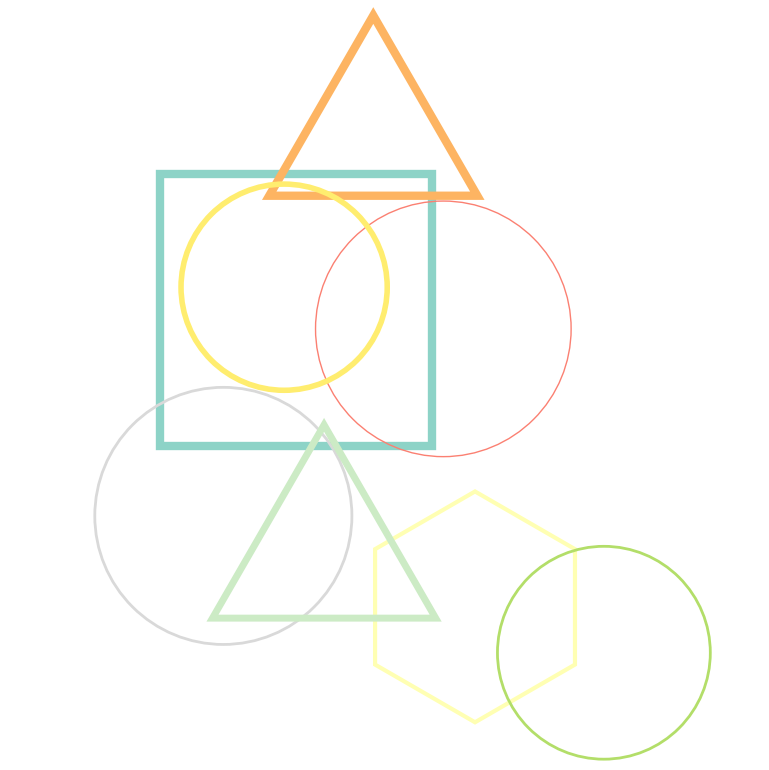[{"shape": "square", "thickness": 3, "radius": 0.88, "center": [0.384, 0.598]}, {"shape": "hexagon", "thickness": 1.5, "radius": 0.75, "center": [0.617, 0.212]}, {"shape": "circle", "thickness": 0.5, "radius": 0.83, "center": [0.576, 0.573]}, {"shape": "triangle", "thickness": 3, "radius": 0.78, "center": [0.485, 0.824]}, {"shape": "circle", "thickness": 1, "radius": 0.69, "center": [0.784, 0.152]}, {"shape": "circle", "thickness": 1, "radius": 0.83, "center": [0.29, 0.33]}, {"shape": "triangle", "thickness": 2.5, "radius": 0.84, "center": [0.421, 0.281]}, {"shape": "circle", "thickness": 2, "radius": 0.67, "center": [0.369, 0.627]}]